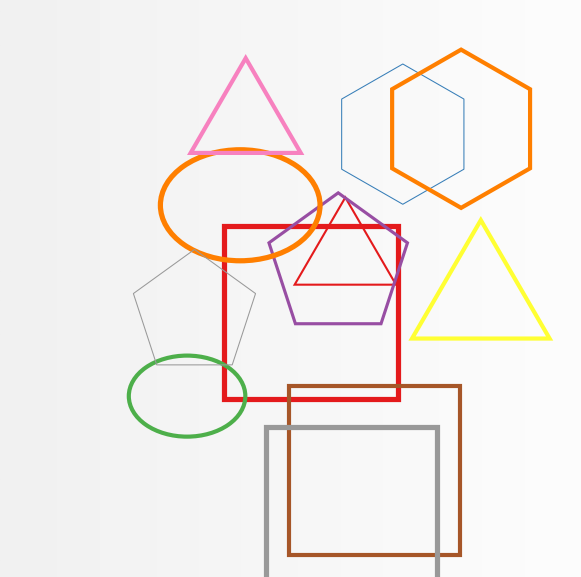[{"shape": "triangle", "thickness": 1, "radius": 0.5, "center": [0.594, 0.557]}, {"shape": "square", "thickness": 2.5, "radius": 0.75, "center": [0.535, 0.459]}, {"shape": "hexagon", "thickness": 0.5, "radius": 0.61, "center": [0.693, 0.767]}, {"shape": "oval", "thickness": 2, "radius": 0.5, "center": [0.322, 0.313]}, {"shape": "pentagon", "thickness": 1.5, "radius": 0.63, "center": [0.582, 0.54]}, {"shape": "oval", "thickness": 2.5, "radius": 0.69, "center": [0.413, 0.644]}, {"shape": "hexagon", "thickness": 2, "radius": 0.69, "center": [0.793, 0.776]}, {"shape": "triangle", "thickness": 2, "radius": 0.68, "center": [0.827, 0.481]}, {"shape": "square", "thickness": 2, "radius": 0.73, "center": [0.644, 0.185]}, {"shape": "triangle", "thickness": 2, "radius": 0.55, "center": [0.423, 0.789]}, {"shape": "square", "thickness": 2.5, "radius": 0.74, "center": [0.605, 0.113]}, {"shape": "pentagon", "thickness": 0.5, "radius": 0.55, "center": [0.335, 0.457]}]